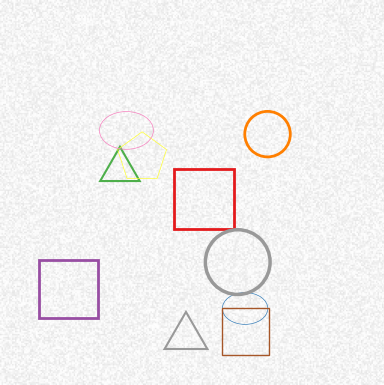[{"shape": "square", "thickness": 2, "radius": 0.39, "center": [0.531, 0.482]}, {"shape": "oval", "thickness": 0.5, "radius": 0.3, "center": [0.637, 0.199]}, {"shape": "triangle", "thickness": 1.5, "radius": 0.3, "center": [0.312, 0.559]}, {"shape": "square", "thickness": 2, "radius": 0.38, "center": [0.178, 0.249]}, {"shape": "circle", "thickness": 2, "radius": 0.3, "center": [0.695, 0.652]}, {"shape": "pentagon", "thickness": 0.5, "radius": 0.33, "center": [0.369, 0.591]}, {"shape": "square", "thickness": 1, "radius": 0.31, "center": [0.638, 0.138]}, {"shape": "oval", "thickness": 0.5, "radius": 0.35, "center": [0.328, 0.661]}, {"shape": "triangle", "thickness": 1.5, "radius": 0.32, "center": [0.483, 0.126]}, {"shape": "circle", "thickness": 2.5, "radius": 0.42, "center": [0.617, 0.319]}]